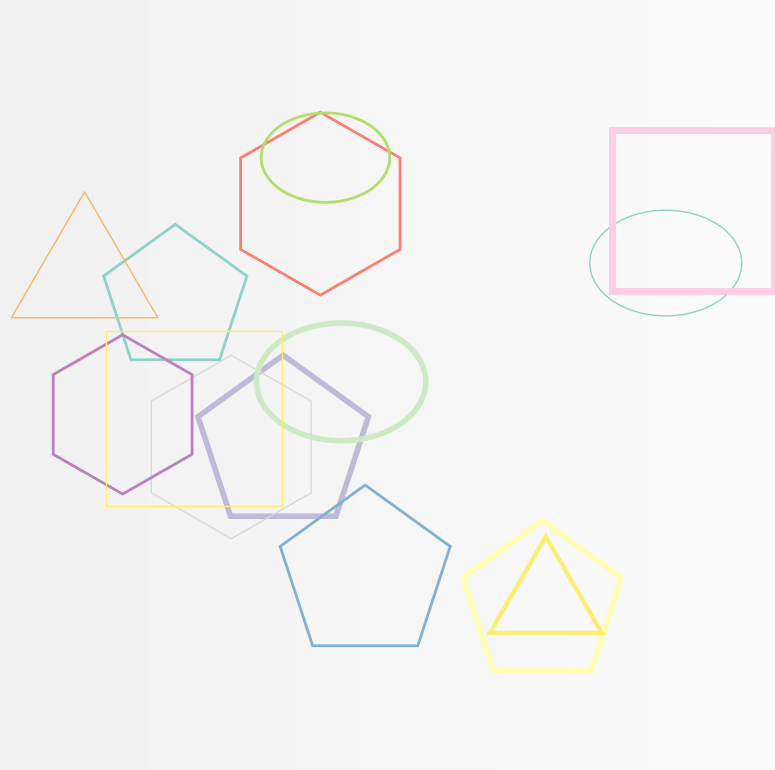[{"shape": "pentagon", "thickness": 1, "radius": 0.49, "center": [0.226, 0.611]}, {"shape": "oval", "thickness": 0.5, "radius": 0.49, "center": [0.859, 0.658]}, {"shape": "pentagon", "thickness": 2, "radius": 0.54, "center": [0.7, 0.216]}, {"shape": "pentagon", "thickness": 2, "radius": 0.58, "center": [0.365, 0.423]}, {"shape": "hexagon", "thickness": 1, "radius": 0.59, "center": [0.413, 0.736]}, {"shape": "pentagon", "thickness": 1, "radius": 0.58, "center": [0.471, 0.255]}, {"shape": "triangle", "thickness": 0.5, "radius": 0.55, "center": [0.109, 0.642]}, {"shape": "oval", "thickness": 1, "radius": 0.41, "center": [0.42, 0.795]}, {"shape": "square", "thickness": 2.5, "radius": 0.52, "center": [0.894, 0.726]}, {"shape": "hexagon", "thickness": 0.5, "radius": 0.6, "center": [0.298, 0.42]}, {"shape": "hexagon", "thickness": 1, "radius": 0.52, "center": [0.158, 0.462]}, {"shape": "oval", "thickness": 2, "radius": 0.55, "center": [0.44, 0.504]}, {"shape": "square", "thickness": 0.5, "radius": 0.57, "center": [0.251, 0.456]}, {"shape": "triangle", "thickness": 1.5, "radius": 0.42, "center": [0.704, 0.22]}]